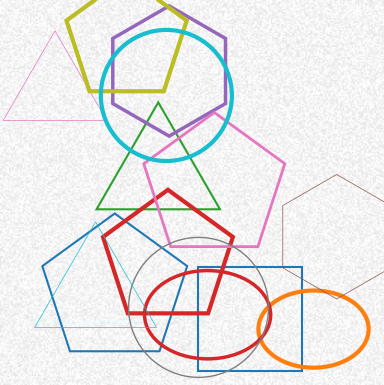[{"shape": "pentagon", "thickness": 1.5, "radius": 0.99, "center": [0.298, 0.248]}, {"shape": "square", "thickness": 1.5, "radius": 0.67, "center": [0.649, 0.172]}, {"shape": "oval", "thickness": 3, "radius": 0.72, "center": [0.814, 0.145]}, {"shape": "triangle", "thickness": 1.5, "radius": 0.93, "center": [0.411, 0.549]}, {"shape": "pentagon", "thickness": 3, "radius": 0.89, "center": [0.436, 0.33]}, {"shape": "oval", "thickness": 2.5, "radius": 0.82, "center": [0.539, 0.183]}, {"shape": "hexagon", "thickness": 2.5, "radius": 0.85, "center": [0.439, 0.816]}, {"shape": "hexagon", "thickness": 0.5, "radius": 0.81, "center": [0.875, 0.385]}, {"shape": "pentagon", "thickness": 2, "radius": 0.96, "center": [0.557, 0.515]}, {"shape": "triangle", "thickness": 0.5, "radius": 0.78, "center": [0.143, 0.765]}, {"shape": "circle", "thickness": 1, "radius": 0.91, "center": [0.516, 0.202]}, {"shape": "pentagon", "thickness": 3, "radius": 0.82, "center": [0.329, 0.896]}, {"shape": "triangle", "thickness": 0.5, "radius": 0.91, "center": [0.248, 0.241]}, {"shape": "circle", "thickness": 3, "radius": 0.85, "center": [0.432, 0.752]}]